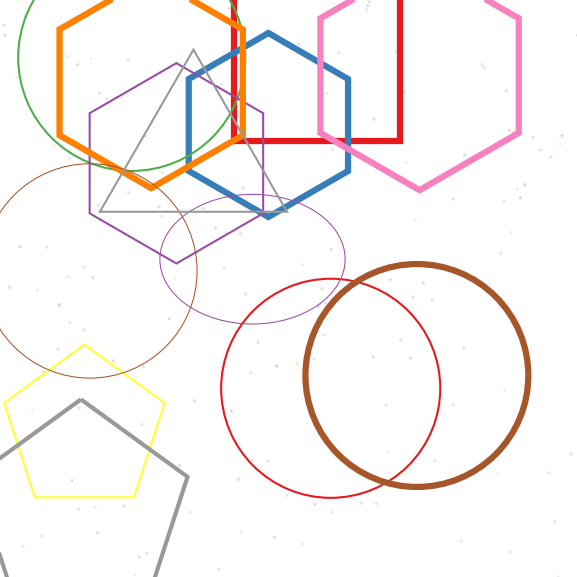[{"shape": "square", "thickness": 3, "radius": 0.72, "center": [0.549, 0.899]}, {"shape": "circle", "thickness": 1, "radius": 0.95, "center": [0.573, 0.327]}, {"shape": "hexagon", "thickness": 3, "radius": 0.8, "center": [0.465, 0.783]}, {"shape": "circle", "thickness": 1, "radius": 0.98, "center": [0.228, 0.9]}, {"shape": "oval", "thickness": 0.5, "radius": 0.8, "center": [0.437, 0.55]}, {"shape": "hexagon", "thickness": 1, "radius": 0.87, "center": [0.305, 0.716]}, {"shape": "hexagon", "thickness": 3, "radius": 0.92, "center": [0.262, 0.857]}, {"shape": "pentagon", "thickness": 1, "radius": 0.73, "center": [0.146, 0.256]}, {"shape": "circle", "thickness": 0.5, "radius": 0.93, "center": [0.156, 0.53]}, {"shape": "circle", "thickness": 3, "radius": 0.96, "center": [0.722, 0.349]}, {"shape": "hexagon", "thickness": 3, "radius": 0.99, "center": [0.727, 0.868]}, {"shape": "pentagon", "thickness": 2, "radius": 0.97, "center": [0.14, 0.113]}, {"shape": "triangle", "thickness": 1, "radius": 0.94, "center": [0.335, 0.726]}]